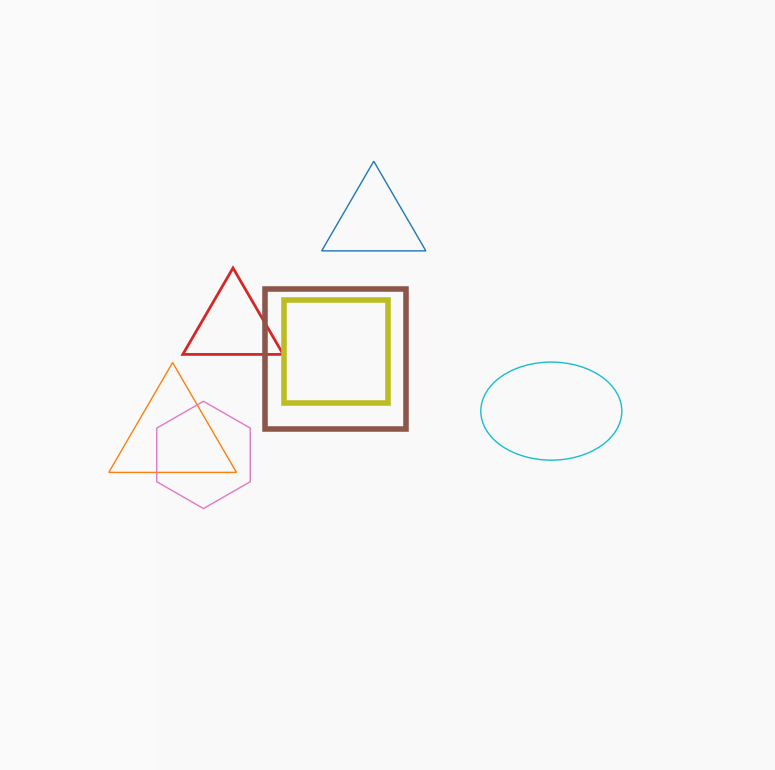[{"shape": "triangle", "thickness": 0.5, "radius": 0.39, "center": [0.482, 0.713]}, {"shape": "triangle", "thickness": 0.5, "radius": 0.48, "center": [0.223, 0.434]}, {"shape": "triangle", "thickness": 1, "radius": 0.37, "center": [0.301, 0.577]}, {"shape": "square", "thickness": 2, "radius": 0.45, "center": [0.433, 0.534]}, {"shape": "hexagon", "thickness": 0.5, "radius": 0.35, "center": [0.263, 0.409]}, {"shape": "square", "thickness": 2, "radius": 0.33, "center": [0.434, 0.544]}, {"shape": "oval", "thickness": 0.5, "radius": 0.45, "center": [0.711, 0.466]}]